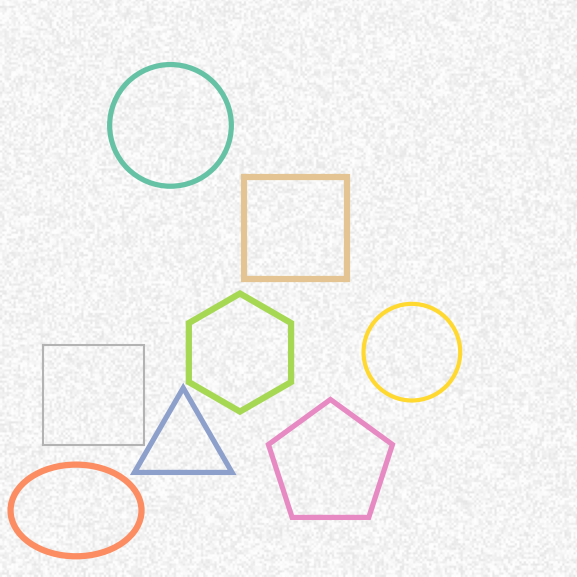[{"shape": "circle", "thickness": 2.5, "radius": 0.53, "center": [0.295, 0.782]}, {"shape": "oval", "thickness": 3, "radius": 0.57, "center": [0.132, 0.115]}, {"shape": "triangle", "thickness": 2.5, "radius": 0.49, "center": [0.317, 0.23]}, {"shape": "pentagon", "thickness": 2.5, "radius": 0.56, "center": [0.572, 0.195]}, {"shape": "hexagon", "thickness": 3, "radius": 0.51, "center": [0.416, 0.389]}, {"shape": "circle", "thickness": 2, "radius": 0.42, "center": [0.713, 0.389]}, {"shape": "square", "thickness": 3, "radius": 0.44, "center": [0.512, 0.604]}, {"shape": "square", "thickness": 1, "radius": 0.44, "center": [0.162, 0.315]}]